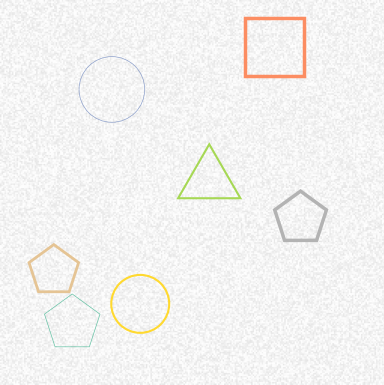[{"shape": "pentagon", "thickness": 0.5, "radius": 0.38, "center": [0.188, 0.161]}, {"shape": "square", "thickness": 2.5, "radius": 0.38, "center": [0.713, 0.877]}, {"shape": "circle", "thickness": 0.5, "radius": 0.43, "center": [0.291, 0.768]}, {"shape": "triangle", "thickness": 1.5, "radius": 0.47, "center": [0.544, 0.532]}, {"shape": "circle", "thickness": 1.5, "radius": 0.38, "center": [0.364, 0.211]}, {"shape": "pentagon", "thickness": 2, "radius": 0.34, "center": [0.14, 0.297]}, {"shape": "pentagon", "thickness": 2.5, "radius": 0.35, "center": [0.781, 0.433]}]